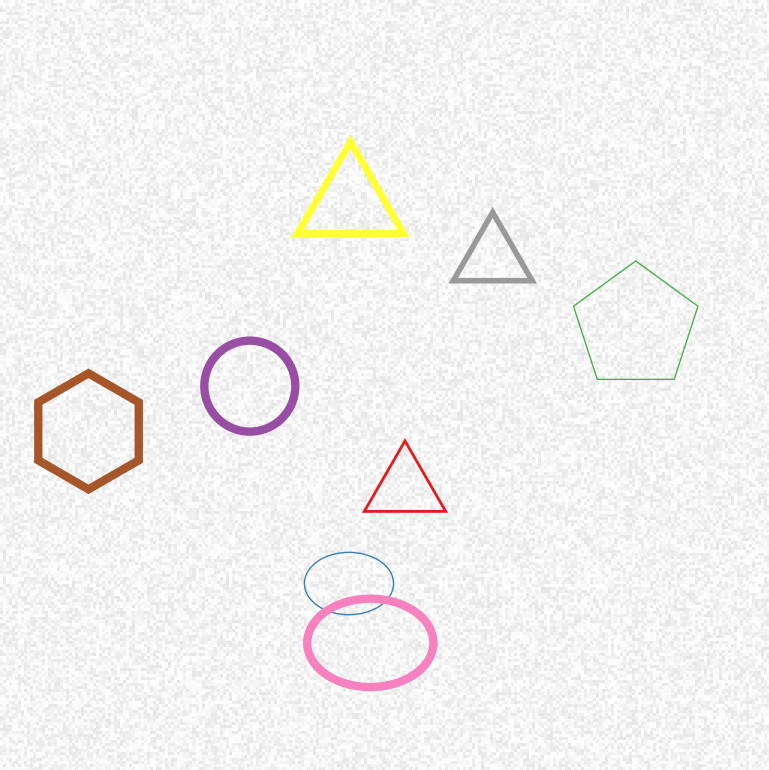[{"shape": "triangle", "thickness": 1, "radius": 0.31, "center": [0.526, 0.366]}, {"shape": "oval", "thickness": 0.5, "radius": 0.29, "center": [0.453, 0.242]}, {"shape": "pentagon", "thickness": 0.5, "radius": 0.42, "center": [0.826, 0.576]}, {"shape": "circle", "thickness": 3, "radius": 0.3, "center": [0.324, 0.499]}, {"shape": "triangle", "thickness": 2.5, "radius": 0.4, "center": [0.455, 0.736]}, {"shape": "hexagon", "thickness": 3, "radius": 0.38, "center": [0.115, 0.44]}, {"shape": "oval", "thickness": 3, "radius": 0.41, "center": [0.481, 0.165]}, {"shape": "triangle", "thickness": 2, "radius": 0.3, "center": [0.64, 0.665]}]